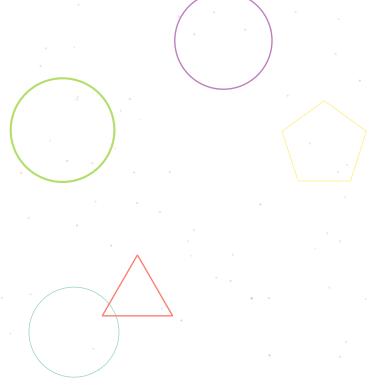[{"shape": "circle", "thickness": 0.5, "radius": 0.58, "center": [0.192, 0.137]}, {"shape": "triangle", "thickness": 1, "radius": 0.53, "center": [0.357, 0.232]}, {"shape": "circle", "thickness": 1.5, "radius": 0.67, "center": [0.162, 0.662]}, {"shape": "circle", "thickness": 1, "radius": 0.63, "center": [0.58, 0.894]}, {"shape": "pentagon", "thickness": 0.5, "radius": 0.58, "center": [0.842, 0.623]}]